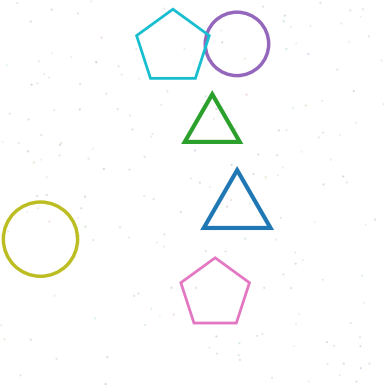[{"shape": "triangle", "thickness": 3, "radius": 0.5, "center": [0.616, 0.458]}, {"shape": "triangle", "thickness": 3, "radius": 0.41, "center": [0.551, 0.673]}, {"shape": "circle", "thickness": 2.5, "radius": 0.41, "center": [0.615, 0.886]}, {"shape": "pentagon", "thickness": 2, "radius": 0.47, "center": [0.559, 0.237]}, {"shape": "circle", "thickness": 2.5, "radius": 0.48, "center": [0.105, 0.379]}, {"shape": "pentagon", "thickness": 2, "radius": 0.5, "center": [0.449, 0.877]}]